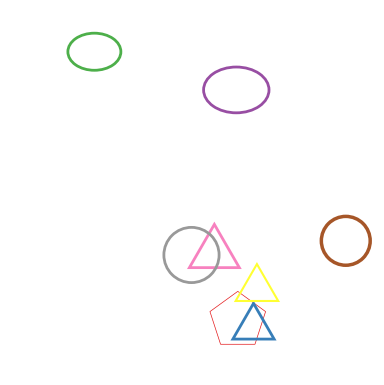[{"shape": "pentagon", "thickness": 0.5, "radius": 0.38, "center": [0.618, 0.167]}, {"shape": "triangle", "thickness": 2, "radius": 0.31, "center": [0.658, 0.15]}, {"shape": "oval", "thickness": 2, "radius": 0.34, "center": [0.245, 0.866]}, {"shape": "oval", "thickness": 2, "radius": 0.42, "center": [0.614, 0.766]}, {"shape": "triangle", "thickness": 1.5, "radius": 0.32, "center": [0.667, 0.25]}, {"shape": "circle", "thickness": 2.5, "radius": 0.32, "center": [0.898, 0.374]}, {"shape": "triangle", "thickness": 2, "radius": 0.37, "center": [0.557, 0.342]}, {"shape": "circle", "thickness": 2, "radius": 0.36, "center": [0.497, 0.338]}]